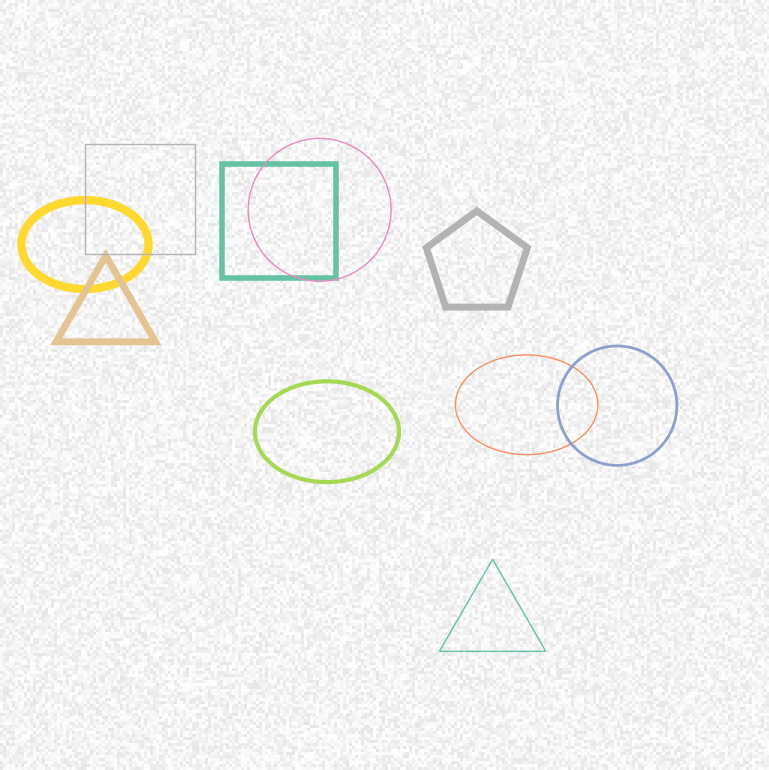[{"shape": "square", "thickness": 2, "radius": 0.37, "center": [0.363, 0.714]}, {"shape": "triangle", "thickness": 0.5, "radius": 0.4, "center": [0.64, 0.194]}, {"shape": "oval", "thickness": 0.5, "radius": 0.46, "center": [0.684, 0.474]}, {"shape": "circle", "thickness": 1, "radius": 0.39, "center": [0.802, 0.473]}, {"shape": "circle", "thickness": 0.5, "radius": 0.46, "center": [0.415, 0.727]}, {"shape": "oval", "thickness": 1.5, "radius": 0.47, "center": [0.425, 0.439]}, {"shape": "oval", "thickness": 3, "radius": 0.41, "center": [0.11, 0.682]}, {"shape": "triangle", "thickness": 2.5, "radius": 0.37, "center": [0.137, 0.593]}, {"shape": "square", "thickness": 0.5, "radius": 0.36, "center": [0.181, 0.741]}, {"shape": "pentagon", "thickness": 2.5, "radius": 0.34, "center": [0.619, 0.657]}]